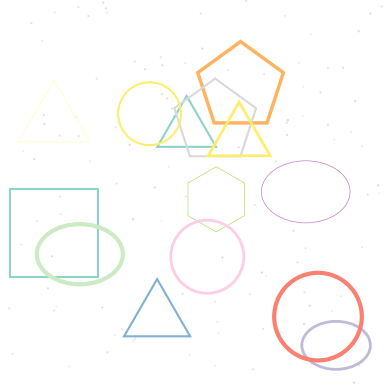[{"shape": "triangle", "thickness": 1.5, "radius": 0.44, "center": [0.485, 0.663]}, {"shape": "square", "thickness": 1.5, "radius": 0.57, "center": [0.141, 0.395]}, {"shape": "triangle", "thickness": 0.5, "radius": 0.54, "center": [0.14, 0.685]}, {"shape": "oval", "thickness": 2, "radius": 0.45, "center": [0.873, 0.103]}, {"shape": "circle", "thickness": 3, "radius": 0.57, "center": [0.826, 0.178]}, {"shape": "triangle", "thickness": 1.5, "radius": 0.5, "center": [0.408, 0.176]}, {"shape": "pentagon", "thickness": 2.5, "radius": 0.58, "center": [0.625, 0.775]}, {"shape": "hexagon", "thickness": 0.5, "radius": 0.42, "center": [0.562, 0.482]}, {"shape": "circle", "thickness": 2, "radius": 0.47, "center": [0.538, 0.333]}, {"shape": "pentagon", "thickness": 1.5, "radius": 0.56, "center": [0.559, 0.684]}, {"shape": "oval", "thickness": 0.5, "radius": 0.58, "center": [0.794, 0.502]}, {"shape": "oval", "thickness": 3, "radius": 0.56, "center": [0.207, 0.34]}, {"shape": "circle", "thickness": 1.5, "radius": 0.41, "center": [0.388, 0.705]}, {"shape": "triangle", "thickness": 2, "radius": 0.46, "center": [0.621, 0.642]}]